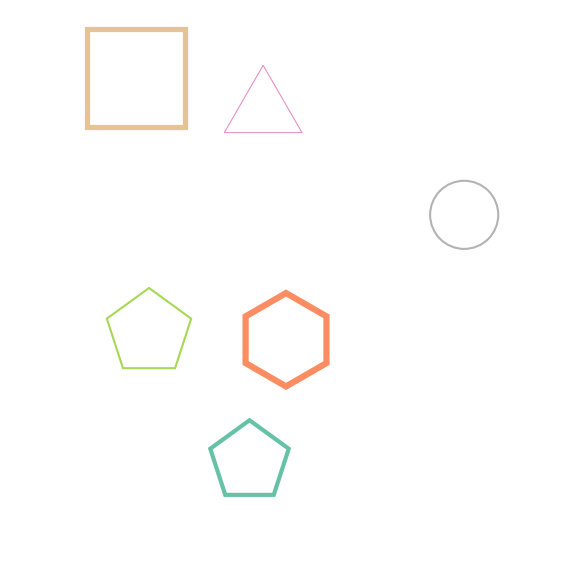[{"shape": "pentagon", "thickness": 2, "radius": 0.36, "center": [0.432, 0.2]}, {"shape": "hexagon", "thickness": 3, "radius": 0.4, "center": [0.495, 0.411]}, {"shape": "triangle", "thickness": 0.5, "radius": 0.39, "center": [0.456, 0.808]}, {"shape": "pentagon", "thickness": 1, "radius": 0.38, "center": [0.258, 0.424]}, {"shape": "square", "thickness": 2.5, "radius": 0.42, "center": [0.236, 0.864]}, {"shape": "circle", "thickness": 1, "radius": 0.29, "center": [0.804, 0.627]}]